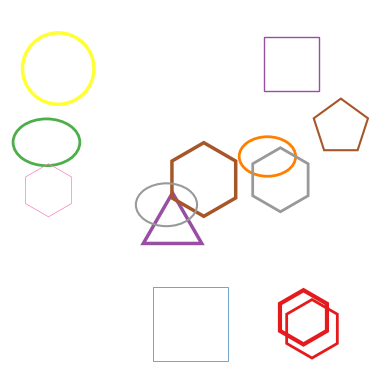[{"shape": "hexagon", "thickness": 2, "radius": 0.38, "center": [0.81, 0.146]}, {"shape": "hexagon", "thickness": 3, "radius": 0.35, "center": [0.788, 0.176]}, {"shape": "square", "thickness": 0.5, "radius": 0.49, "center": [0.495, 0.159]}, {"shape": "oval", "thickness": 2, "radius": 0.43, "center": [0.121, 0.63]}, {"shape": "triangle", "thickness": 2.5, "radius": 0.44, "center": [0.448, 0.411]}, {"shape": "square", "thickness": 1, "radius": 0.36, "center": [0.757, 0.834]}, {"shape": "oval", "thickness": 2, "radius": 0.37, "center": [0.695, 0.593]}, {"shape": "circle", "thickness": 2.5, "radius": 0.46, "center": [0.151, 0.822]}, {"shape": "pentagon", "thickness": 1.5, "radius": 0.37, "center": [0.885, 0.67]}, {"shape": "hexagon", "thickness": 2.5, "radius": 0.48, "center": [0.529, 0.534]}, {"shape": "hexagon", "thickness": 0.5, "radius": 0.35, "center": [0.126, 0.506]}, {"shape": "oval", "thickness": 1.5, "radius": 0.4, "center": [0.432, 0.468]}, {"shape": "hexagon", "thickness": 2, "radius": 0.42, "center": [0.728, 0.533]}]